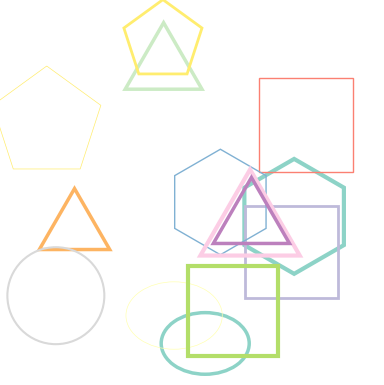[{"shape": "oval", "thickness": 2.5, "radius": 0.57, "center": [0.533, 0.108]}, {"shape": "hexagon", "thickness": 3, "radius": 0.75, "center": [0.764, 0.438]}, {"shape": "oval", "thickness": 0.5, "radius": 0.63, "center": [0.452, 0.18]}, {"shape": "square", "thickness": 2, "radius": 0.6, "center": [0.757, 0.345]}, {"shape": "square", "thickness": 1, "radius": 0.61, "center": [0.796, 0.676]}, {"shape": "hexagon", "thickness": 1, "radius": 0.69, "center": [0.572, 0.475]}, {"shape": "triangle", "thickness": 2.5, "radius": 0.53, "center": [0.194, 0.405]}, {"shape": "square", "thickness": 3, "radius": 0.58, "center": [0.605, 0.192]}, {"shape": "triangle", "thickness": 3, "radius": 0.74, "center": [0.65, 0.411]}, {"shape": "circle", "thickness": 1.5, "radius": 0.63, "center": [0.145, 0.232]}, {"shape": "triangle", "thickness": 2.5, "radius": 0.57, "center": [0.653, 0.425]}, {"shape": "triangle", "thickness": 2.5, "radius": 0.58, "center": [0.425, 0.826]}, {"shape": "pentagon", "thickness": 2, "radius": 0.53, "center": [0.423, 0.894]}, {"shape": "pentagon", "thickness": 0.5, "radius": 0.74, "center": [0.121, 0.681]}]